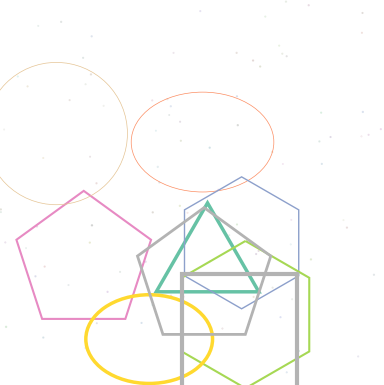[{"shape": "triangle", "thickness": 2.5, "radius": 0.77, "center": [0.539, 0.319]}, {"shape": "oval", "thickness": 0.5, "radius": 0.93, "center": [0.526, 0.631]}, {"shape": "hexagon", "thickness": 1, "radius": 0.86, "center": [0.628, 0.369]}, {"shape": "pentagon", "thickness": 1.5, "radius": 0.92, "center": [0.218, 0.32]}, {"shape": "hexagon", "thickness": 1.5, "radius": 0.96, "center": [0.638, 0.183]}, {"shape": "oval", "thickness": 2.5, "radius": 0.82, "center": [0.388, 0.119]}, {"shape": "circle", "thickness": 0.5, "radius": 0.92, "center": [0.146, 0.653]}, {"shape": "pentagon", "thickness": 2, "radius": 0.91, "center": [0.53, 0.279]}, {"shape": "square", "thickness": 3, "radius": 0.75, "center": [0.623, 0.14]}]